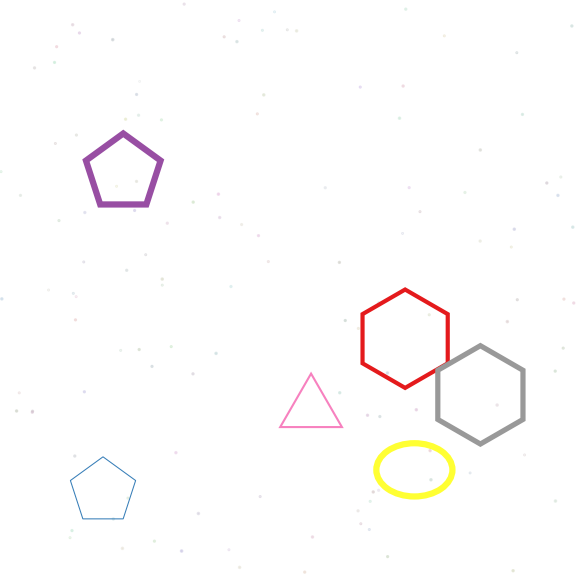[{"shape": "hexagon", "thickness": 2, "radius": 0.43, "center": [0.702, 0.413]}, {"shape": "pentagon", "thickness": 0.5, "radius": 0.3, "center": [0.178, 0.149]}, {"shape": "pentagon", "thickness": 3, "radius": 0.34, "center": [0.213, 0.7]}, {"shape": "oval", "thickness": 3, "radius": 0.33, "center": [0.718, 0.186]}, {"shape": "triangle", "thickness": 1, "radius": 0.31, "center": [0.539, 0.29]}, {"shape": "hexagon", "thickness": 2.5, "radius": 0.43, "center": [0.832, 0.315]}]